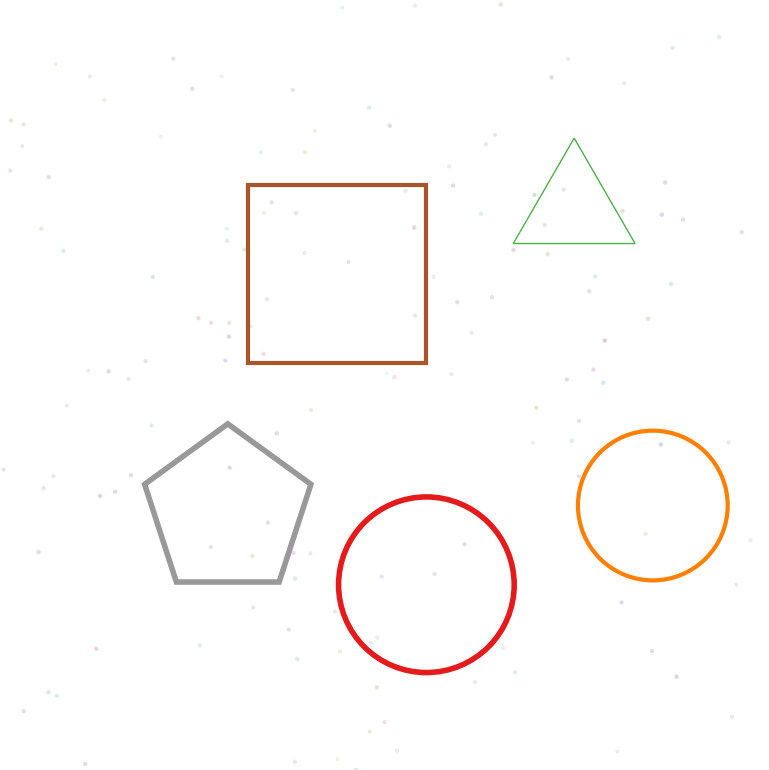[{"shape": "circle", "thickness": 2, "radius": 0.57, "center": [0.554, 0.241]}, {"shape": "triangle", "thickness": 0.5, "radius": 0.46, "center": [0.746, 0.729]}, {"shape": "circle", "thickness": 1.5, "radius": 0.49, "center": [0.848, 0.343]}, {"shape": "square", "thickness": 1.5, "radius": 0.58, "center": [0.437, 0.644]}, {"shape": "pentagon", "thickness": 2, "radius": 0.57, "center": [0.296, 0.336]}]